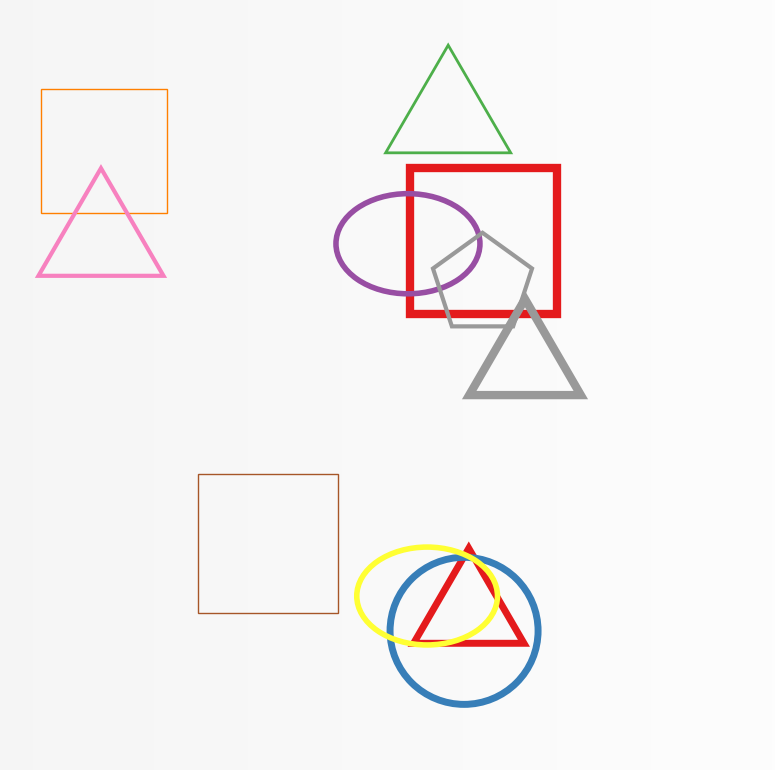[{"shape": "triangle", "thickness": 2.5, "radius": 0.41, "center": [0.605, 0.206]}, {"shape": "square", "thickness": 3, "radius": 0.47, "center": [0.624, 0.687]}, {"shape": "circle", "thickness": 2.5, "radius": 0.48, "center": [0.599, 0.181]}, {"shape": "triangle", "thickness": 1, "radius": 0.47, "center": [0.578, 0.848]}, {"shape": "oval", "thickness": 2, "radius": 0.46, "center": [0.526, 0.683]}, {"shape": "square", "thickness": 0.5, "radius": 0.4, "center": [0.134, 0.804]}, {"shape": "oval", "thickness": 2, "radius": 0.45, "center": [0.551, 0.226]}, {"shape": "square", "thickness": 0.5, "radius": 0.45, "center": [0.346, 0.294]}, {"shape": "triangle", "thickness": 1.5, "radius": 0.47, "center": [0.13, 0.688]}, {"shape": "pentagon", "thickness": 1.5, "radius": 0.34, "center": [0.623, 0.631]}, {"shape": "triangle", "thickness": 3, "radius": 0.42, "center": [0.677, 0.528]}]